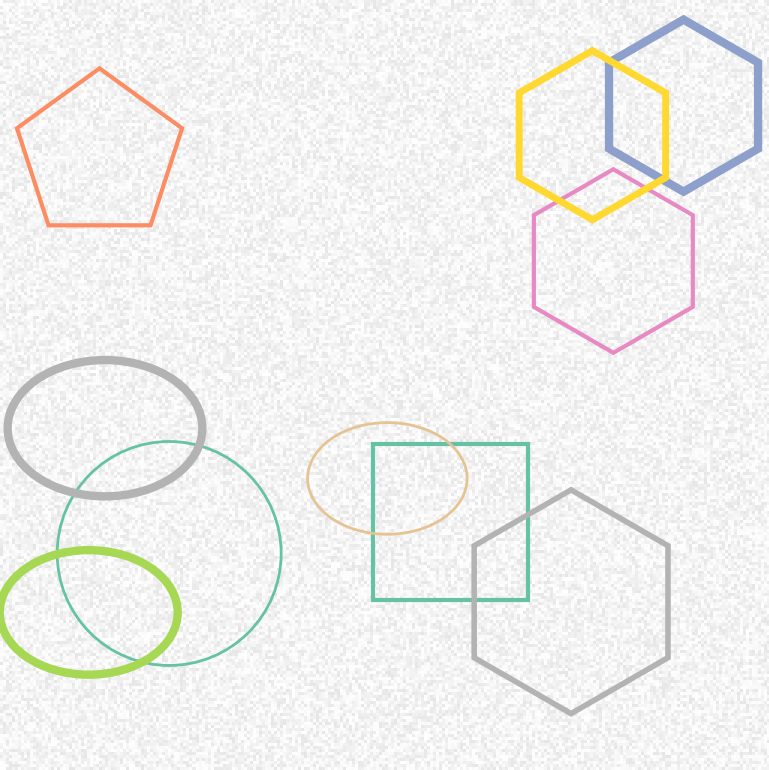[{"shape": "circle", "thickness": 1, "radius": 0.73, "center": [0.22, 0.281]}, {"shape": "square", "thickness": 1.5, "radius": 0.5, "center": [0.586, 0.322]}, {"shape": "pentagon", "thickness": 1.5, "radius": 0.56, "center": [0.129, 0.799]}, {"shape": "hexagon", "thickness": 3, "radius": 0.56, "center": [0.888, 0.863]}, {"shape": "hexagon", "thickness": 1.5, "radius": 0.6, "center": [0.797, 0.661]}, {"shape": "oval", "thickness": 3, "radius": 0.58, "center": [0.115, 0.205]}, {"shape": "hexagon", "thickness": 2.5, "radius": 0.55, "center": [0.769, 0.824]}, {"shape": "oval", "thickness": 1, "radius": 0.52, "center": [0.503, 0.379]}, {"shape": "hexagon", "thickness": 2, "radius": 0.73, "center": [0.742, 0.219]}, {"shape": "oval", "thickness": 3, "radius": 0.63, "center": [0.136, 0.444]}]